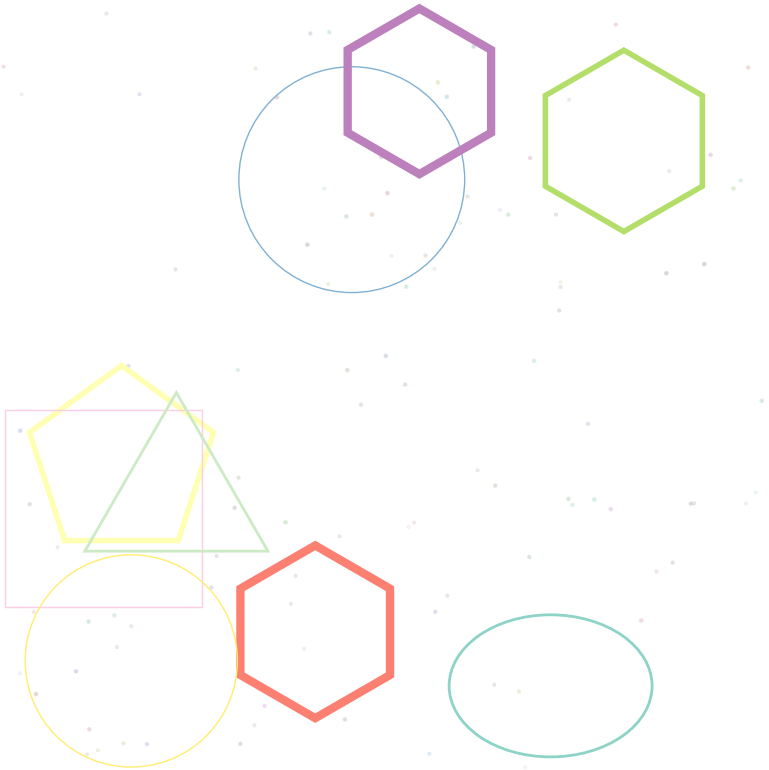[{"shape": "oval", "thickness": 1, "radius": 0.66, "center": [0.715, 0.109]}, {"shape": "pentagon", "thickness": 2, "radius": 0.63, "center": [0.158, 0.4]}, {"shape": "hexagon", "thickness": 3, "radius": 0.56, "center": [0.409, 0.179]}, {"shape": "circle", "thickness": 0.5, "radius": 0.73, "center": [0.457, 0.767]}, {"shape": "hexagon", "thickness": 2, "radius": 0.59, "center": [0.81, 0.817]}, {"shape": "square", "thickness": 0.5, "radius": 0.64, "center": [0.134, 0.34]}, {"shape": "hexagon", "thickness": 3, "radius": 0.54, "center": [0.545, 0.881]}, {"shape": "triangle", "thickness": 1, "radius": 0.69, "center": [0.229, 0.353]}, {"shape": "circle", "thickness": 0.5, "radius": 0.69, "center": [0.171, 0.142]}]